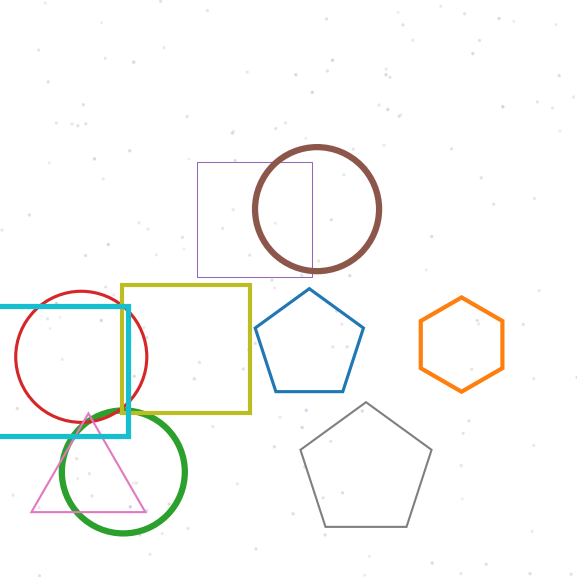[{"shape": "pentagon", "thickness": 1.5, "radius": 0.49, "center": [0.536, 0.401]}, {"shape": "hexagon", "thickness": 2, "radius": 0.41, "center": [0.799, 0.402]}, {"shape": "circle", "thickness": 3, "radius": 0.53, "center": [0.214, 0.182]}, {"shape": "circle", "thickness": 1.5, "radius": 0.57, "center": [0.141, 0.381]}, {"shape": "square", "thickness": 0.5, "radius": 0.5, "center": [0.44, 0.619]}, {"shape": "circle", "thickness": 3, "radius": 0.54, "center": [0.549, 0.637]}, {"shape": "triangle", "thickness": 1, "radius": 0.57, "center": [0.153, 0.169]}, {"shape": "pentagon", "thickness": 1, "radius": 0.6, "center": [0.634, 0.183]}, {"shape": "square", "thickness": 2, "radius": 0.55, "center": [0.321, 0.395]}, {"shape": "square", "thickness": 2.5, "radius": 0.56, "center": [0.11, 0.357]}]